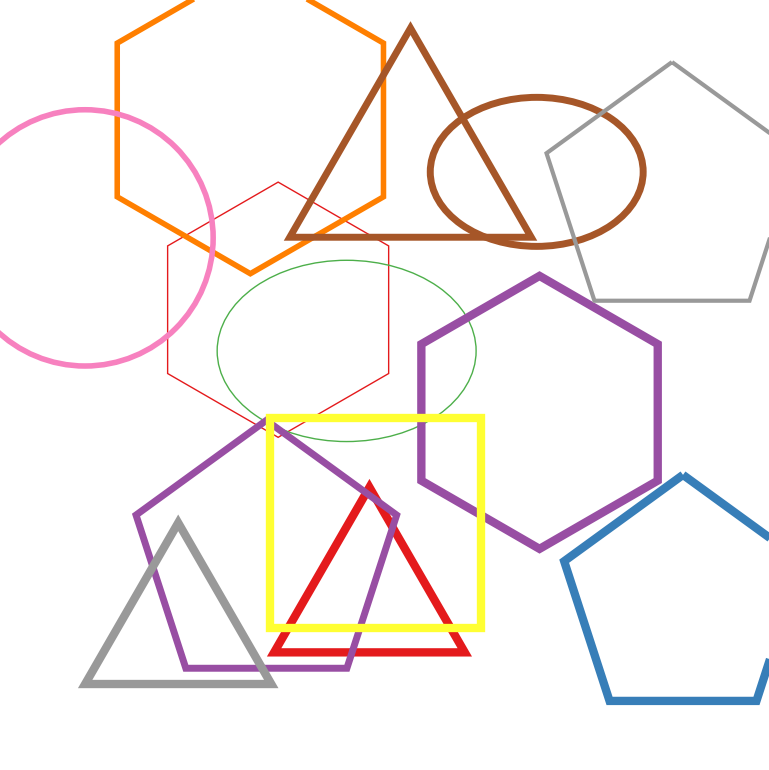[{"shape": "hexagon", "thickness": 0.5, "radius": 0.83, "center": [0.361, 0.598]}, {"shape": "triangle", "thickness": 3, "radius": 0.71, "center": [0.48, 0.224]}, {"shape": "pentagon", "thickness": 3, "radius": 0.81, "center": [0.887, 0.221]}, {"shape": "oval", "thickness": 0.5, "radius": 0.84, "center": [0.45, 0.544]}, {"shape": "hexagon", "thickness": 3, "radius": 0.89, "center": [0.701, 0.464]}, {"shape": "pentagon", "thickness": 2.5, "radius": 0.89, "center": [0.346, 0.276]}, {"shape": "hexagon", "thickness": 2, "radius": 1.0, "center": [0.325, 0.844]}, {"shape": "square", "thickness": 3, "radius": 0.68, "center": [0.488, 0.321]}, {"shape": "oval", "thickness": 2.5, "radius": 0.69, "center": [0.697, 0.777]}, {"shape": "triangle", "thickness": 2.5, "radius": 0.91, "center": [0.533, 0.782]}, {"shape": "circle", "thickness": 2, "radius": 0.83, "center": [0.11, 0.691]}, {"shape": "triangle", "thickness": 3, "radius": 0.7, "center": [0.231, 0.181]}, {"shape": "pentagon", "thickness": 1.5, "radius": 0.86, "center": [0.873, 0.748]}]